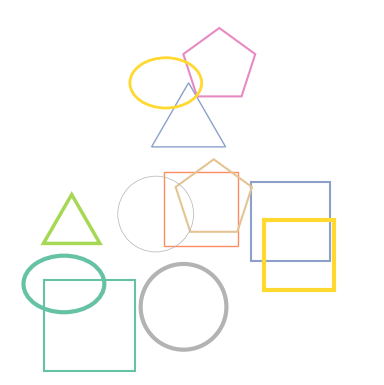[{"shape": "square", "thickness": 1.5, "radius": 0.59, "center": [0.233, 0.154]}, {"shape": "oval", "thickness": 3, "radius": 0.52, "center": [0.166, 0.262]}, {"shape": "square", "thickness": 1, "radius": 0.48, "center": [0.523, 0.458]}, {"shape": "triangle", "thickness": 1, "radius": 0.56, "center": [0.49, 0.674]}, {"shape": "square", "thickness": 1.5, "radius": 0.51, "center": [0.754, 0.426]}, {"shape": "pentagon", "thickness": 1.5, "radius": 0.49, "center": [0.57, 0.829]}, {"shape": "triangle", "thickness": 2.5, "radius": 0.42, "center": [0.186, 0.41]}, {"shape": "square", "thickness": 3, "radius": 0.46, "center": [0.776, 0.337]}, {"shape": "oval", "thickness": 2, "radius": 0.47, "center": [0.431, 0.785]}, {"shape": "pentagon", "thickness": 1.5, "radius": 0.52, "center": [0.555, 0.482]}, {"shape": "circle", "thickness": 3, "radius": 0.56, "center": [0.477, 0.203]}, {"shape": "circle", "thickness": 0.5, "radius": 0.49, "center": [0.404, 0.444]}]